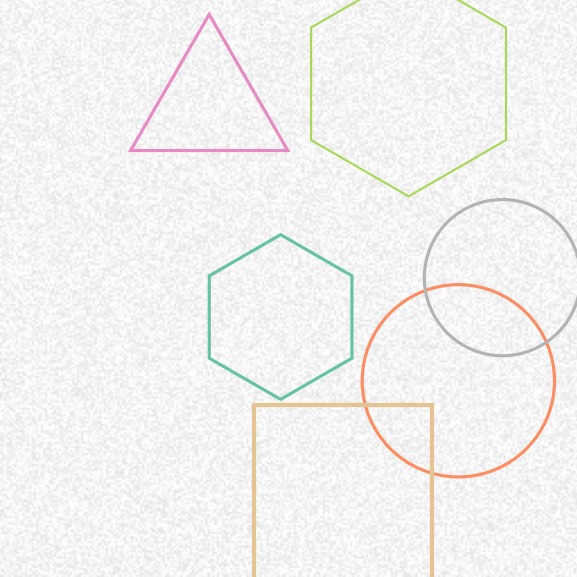[{"shape": "hexagon", "thickness": 1.5, "radius": 0.71, "center": [0.486, 0.45]}, {"shape": "circle", "thickness": 1.5, "radius": 0.83, "center": [0.794, 0.34]}, {"shape": "triangle", "thickness": 1.5, "radius": 0.79, "center": [0.362, 0.817]}, {"shape": "hexagon", "thickness": 1, "radius": 0.97, "center": [0.707, 0.854]}, {"shape": "square", "thickness": 2, "radius": 0.77, "center": [0.593, 0.144]}, {"shape": "circle", "thickness": 1.5, "radius": 0.68, "center": [0.87, 0.518]}]